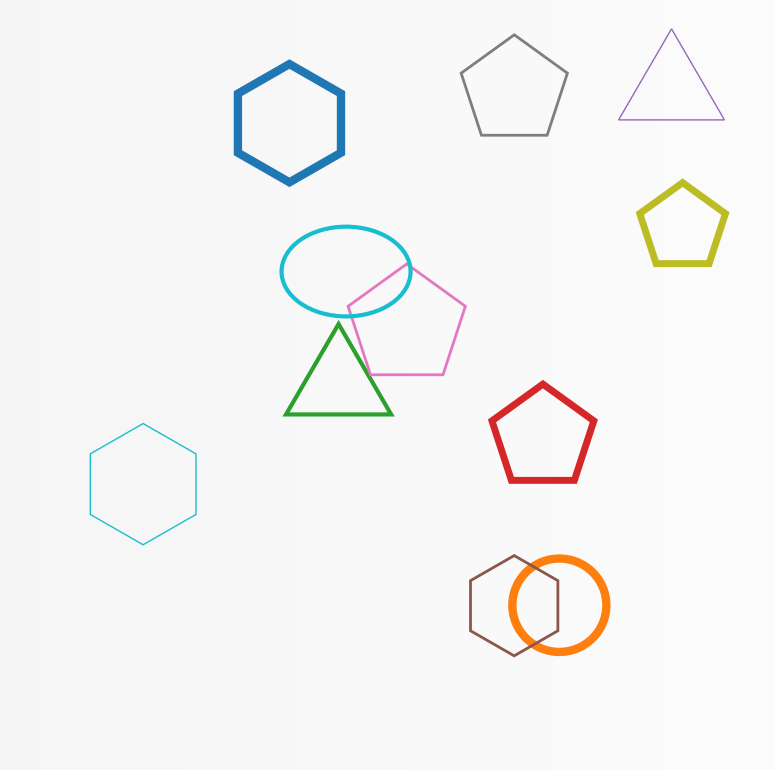[{"shape": "hexagon", "thickness": 3, "radius": 0.38, "center": [0.373, 0.84]}, {"shape": "circle", "thickness": 3, "radius": 0.3, "center": [0.722, 0.214]}, {"shape": "triangle", "thickness": 1.5, "radius": 0.39, "center": [0.437, 0.501]}, {"shape": "pentagon", "thickness": 2.5, "radius": 0.35, "center": [0.701, 0.432]}, {"shape": "triangle", "thickness": 0.5, "radius": 0.39, "center": [0.866, 0.884]}, {"shape": "hexagon", "thickness": 1, "radius": 0.33, "center": [0.663, 0.213]}, {"shape": "pentagon", "thickness": 1, "radius": 0.4, "center": [0.525, 0.578]}, {"shape": "pentagon", "thickness": 1, "radius": 0.36, "center": [0.664, 0.883]}, {"shape": "pentagon", "thickness": 2.5, "radius": 0.29, "center": [0.881, 0.705]}, {"shape": "hexagon", "thickness": 0.5, "radius": 0.39, "center": [0.185, 0.371]}, {"shape": "oval", "thickness": 1.5, "radius": 0.42, "center": [0.447, 0.647]}]